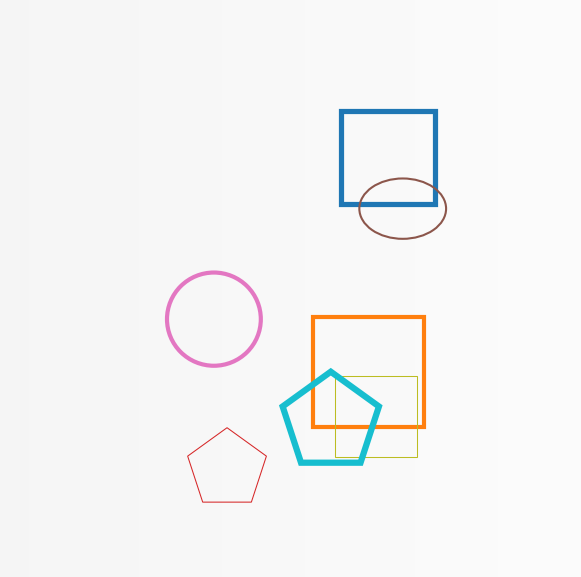[{"shape": "square", "thickness": 2.5, "radius": 0.4, "center": [0.668, 0.727]}, {"shape": "square", "thickness": 2, "radius": 0.47, "center": [0.634, 0.355]}, {"shape": "pentagon", "thickness": 0.5, "radius": 0.36, "center": [0.391, 0.187]}, {"shape": "oval", "thickness": 1, "radius": 0.37, "center": [0.693, 0.638]}, {"shape": "circle", "thickness": 2, "radius": 0.4, "center": [0.368, 0.447]}, {"shape": "square", "thickness": 0.5, "radius": 0.35, "center": [0.646, 0.278]}, {"shape": "pentagon", "thickness": 3, "radius": 0.44, "center": [0.569, 0.268]}]